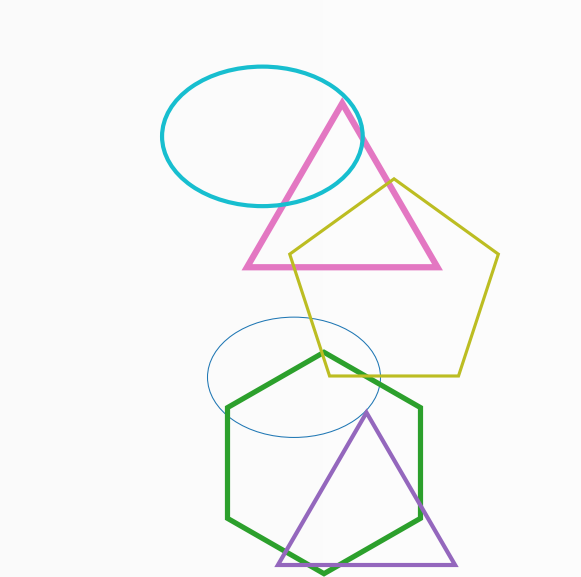[{"shape": "oval", "thickness": 0.5, "radius": 0.74, "center": [0.506, 0.346]}, {"shape": "hexagon", "thickness": 2.5, "radius": 0.96, "center": [0.557, 0.197]}, {"shape": "triangle", "thickness": 2, "radius": 0.88, "center": [0.631, 0.109]}, {"shape": "triangle", "thickness": 3, "radius": 0.95, "center": [0.589, 0.631]}, {"shape": "pentagon", "thickness": 1.5, "radius": 0.94, "center": [0.678, 0.501]}, {"shape": "oval", "thickness": 2, "radius": 0.86, "center": [0.451, 0.763]}]